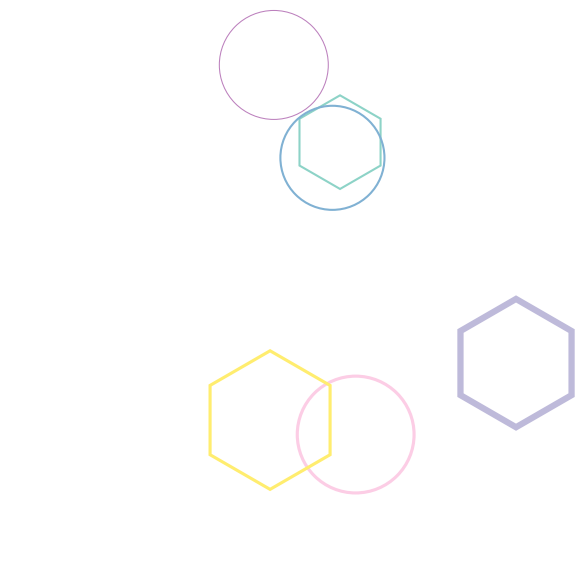[{"shape": "hexagon", "thickness": 1, "radius": 0.41, "center": [0.589, 0.753]}, {"shape": "hexagon", "thickness": 3, "radius": 0.56, "center": [0.894, 0.37]}, {"shape": "circle", "thickness": 1, "radius": 0.45, "center": [0.576, 0.726]}, {"shape": "circle", "thickness": 1.5, "radius": 0.51, "center": [0.616, 0.247]}, {"shape": "circle", "thickness": 0.5, "radius": 0.47, "center": [0.474, 0.887]}, {"shape": "hexagon", "thickness": 1.5, "radius": 0.6, "center": [0.468, 0.272]}]